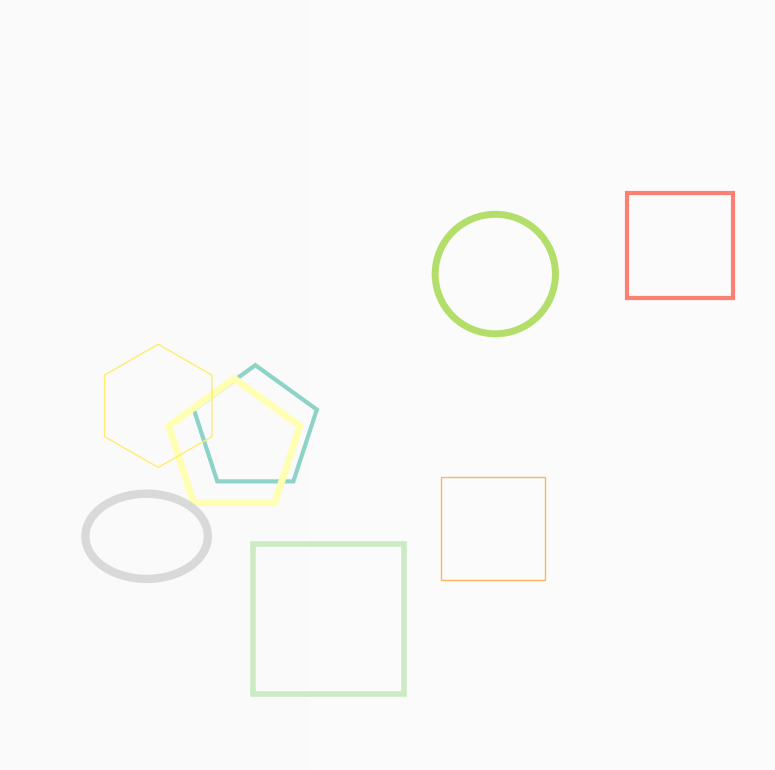[{"shape": "pentagon", "thickness": 1.5, "radius": 0.42, "center": [0.329, 0.442]}, {"shape": "pentagon", "thickness": 2.5, "radius": 0.45, "center": [0.302, 0.419]}, {"shape": "square", "thickness": 1.5, "radius": 0.34, "center": [0.877, 0.682]}, {"shape": "square", "thickness": 0.5, "radius": 0.34, "center": [0.636, 0.314]}, {"shape": "circle", "thickness": 2.5, "radius": 0.39, "center": [0.639, 0.644]}, {"shape": "oval", "thickness": 3, "radius": 0.4, "center": [0.189, 0.303]}, {"shape": "square", "thickness": 2, "radius": 0.49, "center": [0.424, 0.196]}, {"shape": "hexagon", "thickness": 0.5, "radius": 0.4, "center": [0.204, 0.473]}]